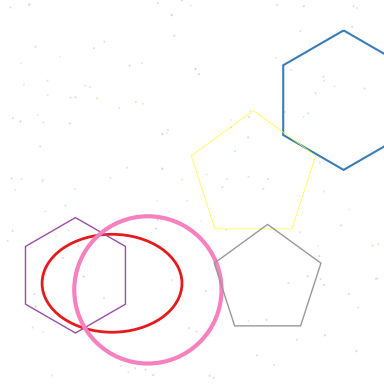[{"shape": "oval", "thickness": 2, "radius": 0.91, "center": [0.291, 0.264]}, {"shape": "hexagon", "thickness": 1.5, "radius": 0.91, "center": [0.893, 0.74]}, {"shape": "hexagon", "thickness": 1, "radius": 0.75, "center": [0.196, 0.285]}, {"shape": "pentagon", "thickness": 0.5, "radius": 0.85, "center": [0.658, 0.543]}, {"shape": "circle", "thickness": 3, "radius": 0.96, "center": [0.384, 0.247]}, {"shape": "pentagon", "thickness": 1, "radius": 0.73, "center": [0.695, 0.271]}]